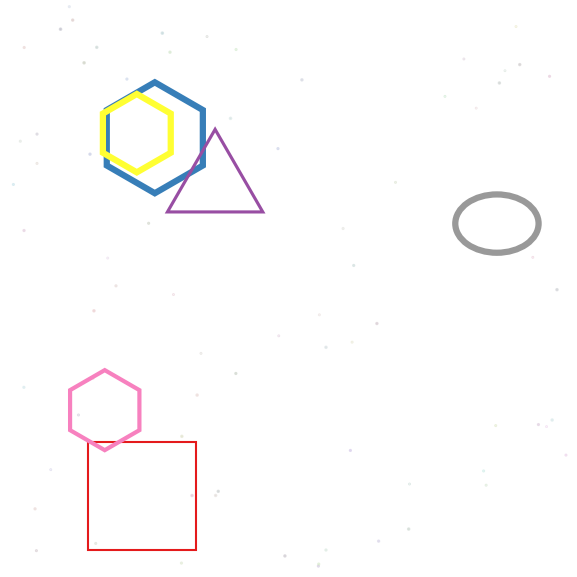[{"shape": "square", "thickness": 1, "radius": 0.47, "center": [0.246, 0.141]}, {"shape": "hexagon", "thickness": 3, "radius": 0.48, "center": [0.268, 0.761]}, {"shape": "triangle", "thickness": 1.5, "radius": 0.48, "center": [0.372, 0.68]}, {"shape": "hexagon", "thickness": 3, "radius": 0.34, "center": [0.237, 0.769]}, {"shape": "hexagon", "thickness": 2, "radius": 0.35, "center": [0.181, 0.289]}, {"shape": "oval", "thickness": 3, "radius": 0.36, "center": [0.86, 0.612]}]